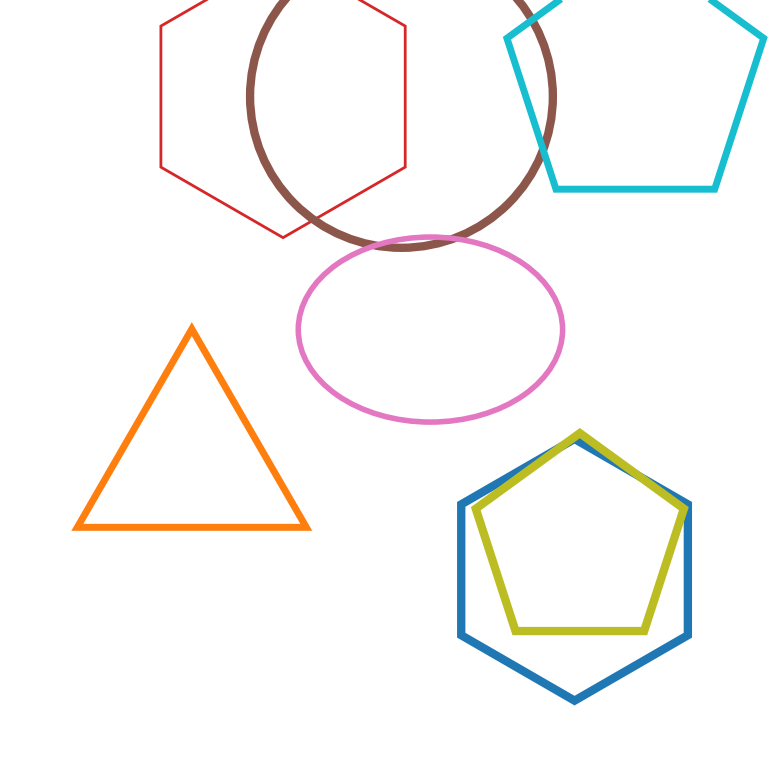[{"shape": "hexagon", "thickness": 3, "radius": 0.85, "center": [0.746, 0.26]}, {"shape": "triangle", "thickness": 2.5, "radius": 0.86, "center": [0.249, 0.401]}, {"shape": "hexagon", "thickness": 1, "radius": 0.92, "center": [0.368, 0.875]}, {"shape": "circle", "thickness": 3, "radius": 0.98, "center": [0.521, 0.875]}, {"shape": "oval", "thickness": 2, "radius": 0.86, "center": [0.559, 0.572]}, {"shape": "pentagon", "thickness": 3, "radius": 0.71, "center": [0.753, 0.295]}, {"shape": "pentagon", "thickness": 2.5, "radius": 0.88, "center": [0.825, 0.896]}]